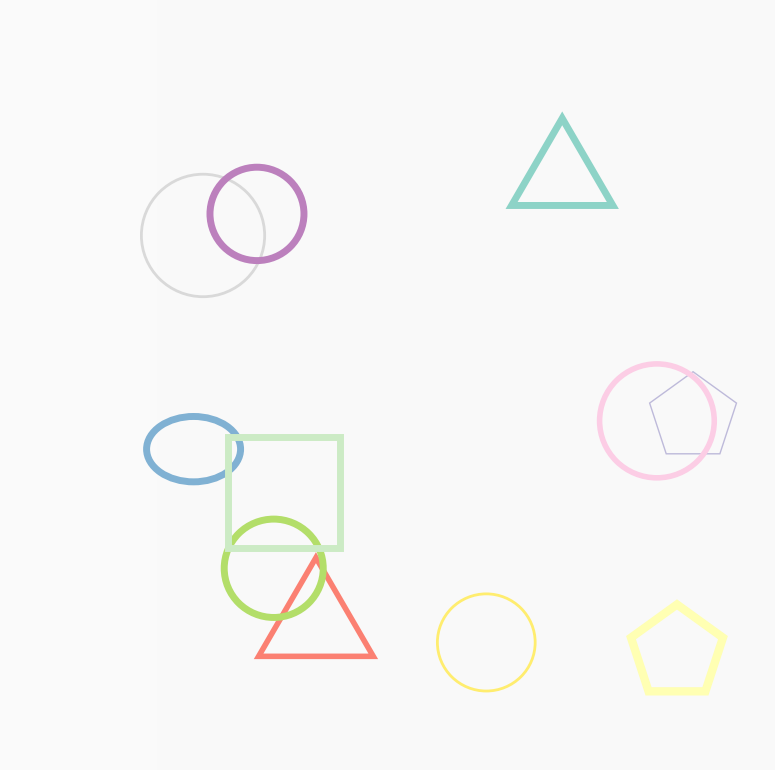[{"shape": "triangle", "thickness": 2.5, "radius": 0.38, "center": [0.725, 0.771]}, {"shape": "pentagon", "thickness": 3, "radius": 0.31, "center": [0.874, 0.153]}, {"shape": "pentagon", "thickness": 0.5, "radius": 0.29, "center": [0.894, 0.458]}, {"shape": "triangle", "thickness": 2, "radius": 0.43, "center": [0.408, 0.19]}, {"shape": "oval", "thickness": 2.5, "radius": 0.3, "center": [0.25, 0.417]}, {"shape": "circle", "thickness": 2.5, "radius": 0.32, "center": [0.353, 0.262]}, {"shape": "circle", "thickness": 2, "radius": 0.37, "center": [0.848, 0.453]}, {"shape": "circle", "thickness": 1, "radius": 0.4, "center": [0.262, 0.694]}, {"shape": "circle", "thickness": 2.5, "radius": 0.3, "center": [0.332, 0.722]}, {"shape": "square", "thickness": 2.5, "radius": 0.36, "center": [0.367, 0.36]}, {"shape": "circle", "thickness": 1, "radius": 0.32, "center": [0.627, 0.166]}]